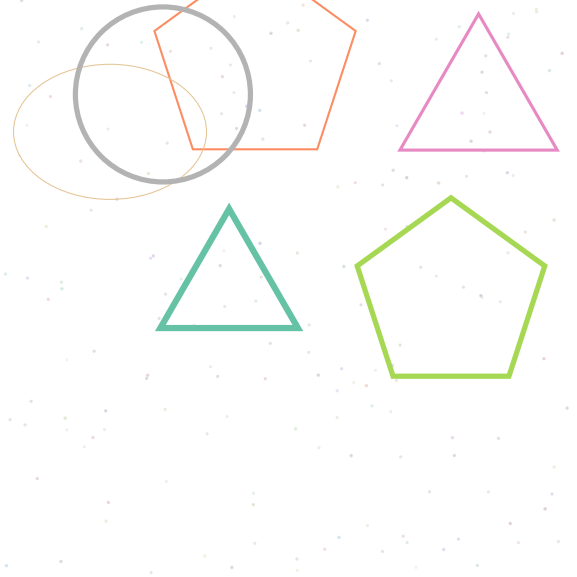[{"shape": "triangle", "thickness": 3, "radius": 0.69, "center": [0.397, 0.5]}, {"shape": "pentagon", "thickness": 1, "radius": 0.92, "center": [0.442, 0.889]}, {"shape": "triangle", "thickness": 1.5, "radius": 0.79, "center": [0.829, 0.818]}, {"shape": "pentagon", "thickness": 2.5, "radius": 0.85, "center": [0.781, 0.486]}, {"shape": "oval", "thickness": 0.5, "radius": 0.84, "center": [0.191, 0.771]}, {"shape": "circle", "thickness": 2.5, "radius": 0.76, "center": [0.282, 0.836]}]